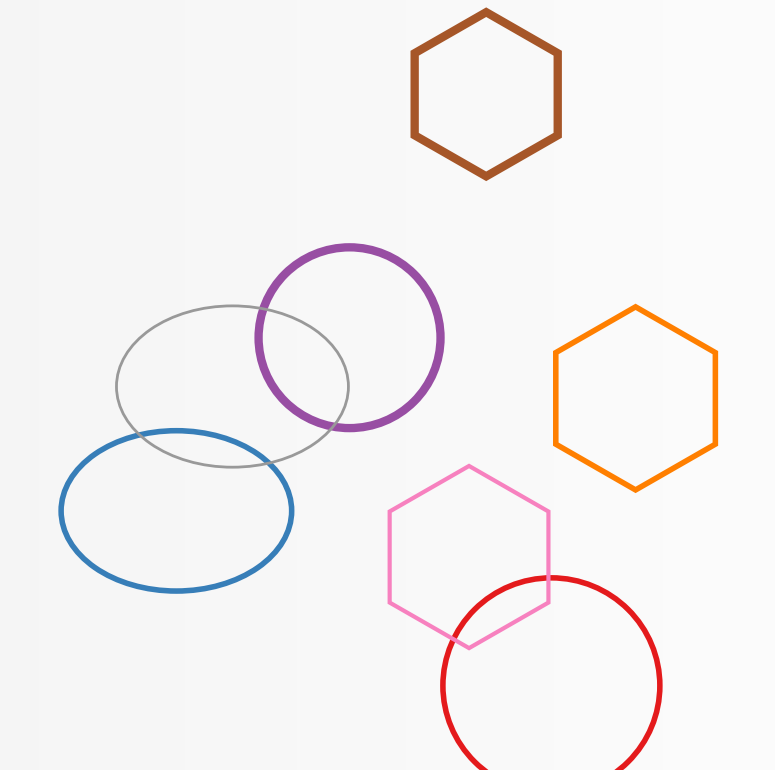[{"shape": "circle", "thickness": 2, "radius": 0.7, "center": [0.711, 0.11]}, {"shape": "oval", "thickness": 2, "radius": 0.74, "center": [0.228, 0.337]}, {"shape": "circle", "thickness": 3, "radius": 0.59, "center": [0.451, 0.561]}, {"shape": "hexagon", "thickness": 2, "radius": 0.59, "center": [0.82, 0.483]}, {"shape": "hexagon", "thickness": 3, "radius": 0.53, "center": [0.627, 0.878]}, {"shape": "hexagon", "thickness": 1.5, "radius": 0.59, "center": [0.605, 0.277]}, {"shape": "oval", "thickness": 1, "radius": 0.75, "center": [0.3, 0.498]}]